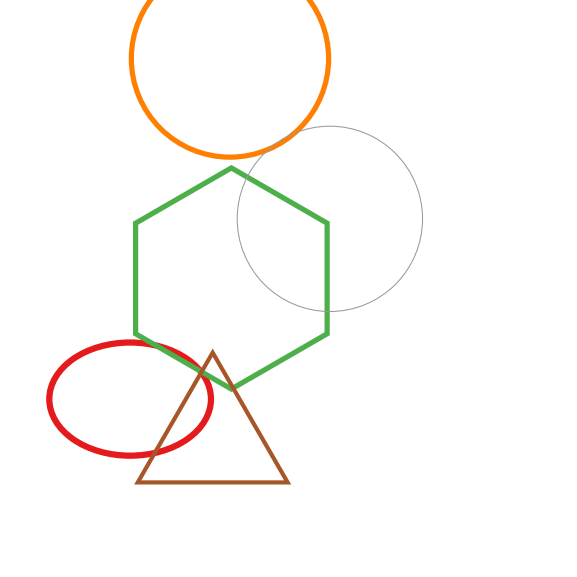[{"shape": "oval", "thickness": 3, "radius": 0.7, "center": [0.225, 0.308]}, {"shape": "hexagon", "thickness": 2.5, "radius": 0.96, "center": [0.401, 0.517]}, {"shape": "circle", "thickness": 2.5, "radius": 0.85, "center": [0.398, 0.898]}, {"shape": "triangle", "thickness": 2, "radius": 0.75, "center": [0.368, 0.239]}, {"shape": "circle", "thickness": 0.5, "radius": 0.8, "center": [0.571, 0.62]}]